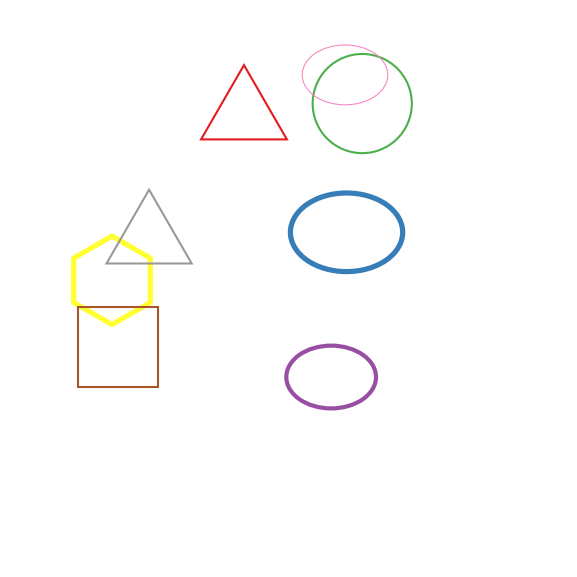[{"shape": "triangle", "thickness": 1, "radius": 0.43, "center": [0.422, 0.801]}, {"shape": "oval", "thickness": 2.5, "radius": 0.49, "center": [0.6, 0.597]}, {"shape": "circle", "thickness": 1, "radius": 0.43, "center": [0.627, 0.82]}, {"shape": "oval", "thickness": 2, "radius": 0.39, "center": [0.573, 0.346]}, {"shape": "hexagon", "thickness": 2.5, "radius": 0.38, "center": [0.194, 0.514]}, {"shape": "square", "thickness": 1, "radius": 0.35, "center": [0.204, 0.398]}, {"shape": "oval", "thickness": 0.5, "radius": 0.37, "center": [0.597, 0.869]}, {"shape": "triangle", "thickness": 1, "radius": 0.43, "center": [0.258, 0.585]}]